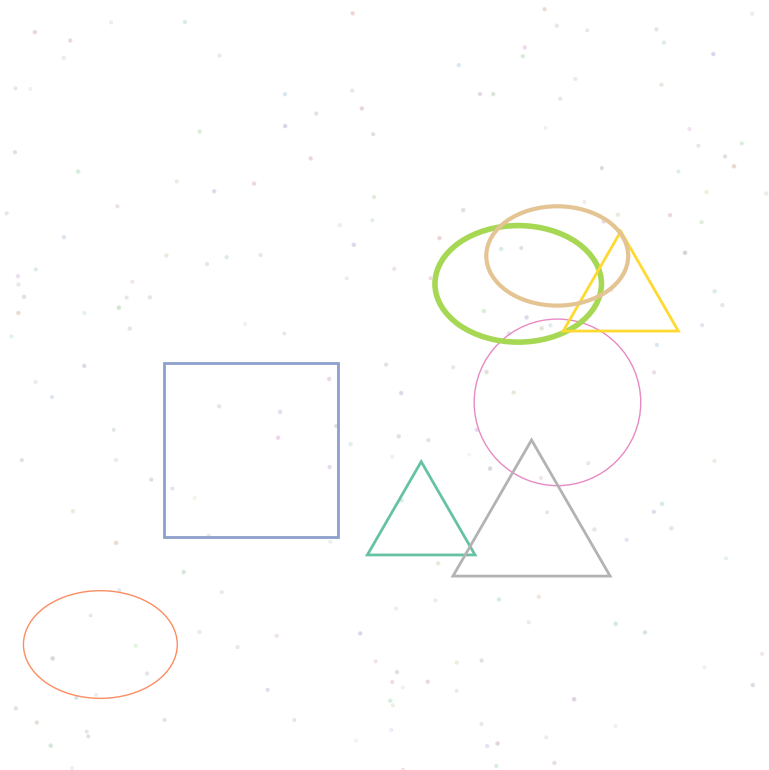[{"shape": "triangle", "thickness": 1, "radius": 0.4, "center": [0.547, 0.32]}, {"shape": "oval", "thickness": 0.5, "radius": 0.5, "center": [0.13, 0.163]}, {"shape": "square", "thickness": 1, "radius": 0.57, "center": [0.326, 0.416]}, {"shape": "circle", "thickness": 0.5, "radius": 0.54, "center": [0.724, 0.477]}, {"shape": "oval", "thickness": 2, "radius": 0.54, "center": [0.673, 0.631]}, {"shape": "triangle", "thickness": 1, "radius": 0.43, "center": [0.806, 0.613]}, {"shape": "oval", "thickness": 1.5, "radius": 0.46, "center": [0.724, 0.668]}, {"shape": "triangle", "thickness": 1, "radius": 0.59, "center": [0.69, 0.311]}]